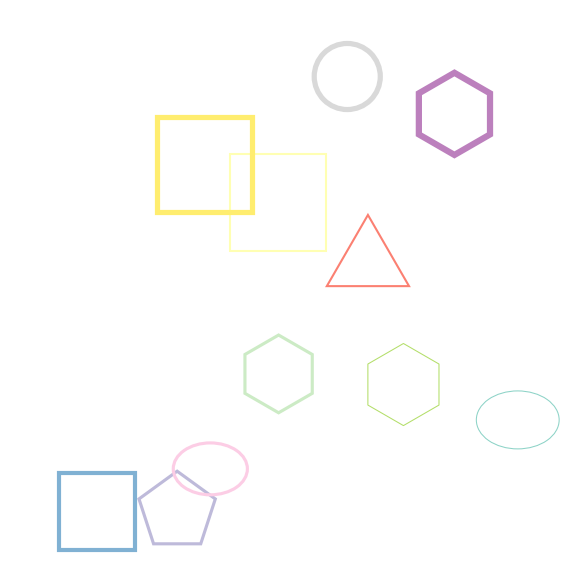[{"shape": "oval", "thickness": 0.5, "radius": 0.36, "center": [0.897, 0.272]}, {"shape": "square", "thickness": 1, "radius": 0.42, "center": [0.482, 0.648]}, {"shape": "pentagon", "thickness": 1.5, "radius": 0.35, "center": [0.307, 0.114]}, {"shape": "triangle", "thickness": 1, "radius": 0.41, "center": [0.637, 0.545]}, {"shape": "square", "thickness": 2, "radius": 0.33, "center": [0.168, 0.113]}, {"shape": "hexagon", "thickness": 0.5, "radius": 0.36, "center": [0.699, 0.333]}, {"shape": "oval", "thickness": 1.5, "radius": 0.32, "center": [0.364, 0.187]}, {"shape": "circle", "thickness": 2.5, "radius": 0.29, "center": [0.601, 0.867]}, {"shape": "hexagon", "thickness": 3, "radius": 0.36, "center": [0.787, 0.802]}, {"shape": "hexagon", "thickness": 1.5, "radius": 0.34, "center": [0.482, 0.352]}, {"shape": "square", "thickness": 2.5, "radius": 0.41, "center": [0.354, 0.715]}]